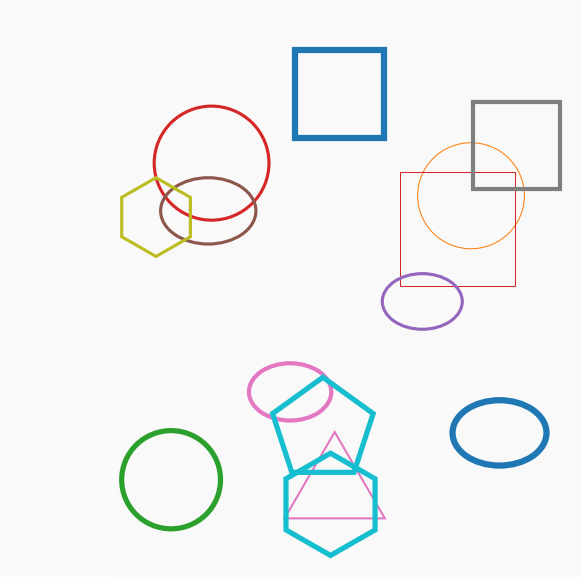[{"shape": "oval", "thickness": 3, "radius": 0.4, "center": [0.859, 0.25]}, {"shape": "square", "thickness": 3, "radius": 0.38, "center": [0.584, 0.836]}, {"shape": "circle", "thickness": 0.5, "radius": 0.46, "center": [0.81, 0.66]}, {"shape": "circle", "thickness": 2.5, "radius": 0.43, "center": [0.294, 0.168]}, {"shape": "circle", "thickness": 1.5, "radius": 0.49, "center": [0.364, 0.717]}, {"shape": "square", "thickness": 0.5, "radius": 0.49, "center": [0.786, 0.602]}, {"shape": "oval", "thickness": 1.5, "radius": 0.34, "center": [0.727, 0.477]}, {"shape": "oval", "thickness": 1.5, "radius": 0.41, "center": [0.358, 0.634]}, {"shape": "oval", "thickness": 2, "radius": 0.35, "center": [0.499, 0.321]}, {"shape": "triangle", "thickness": 1, "radius": 0.5, "center": [0.576, 0.151]}, {"shape": "square", "thickness": 2, "radius": 0.38, "center": [0.888, 0.747]}, {"shape": "hexagon", "thickness": 1.5, "radius": 0.34, "center": [0.268, 0.623]}, {"shape": "hexagon", "thickness": 2.5, "radius": 0.44, "center": [0.569, 0.126]}, {"shape": "pentagon", "thickness": 2.5, "radius": 0.45, "center": [0.556, 0.255]}]